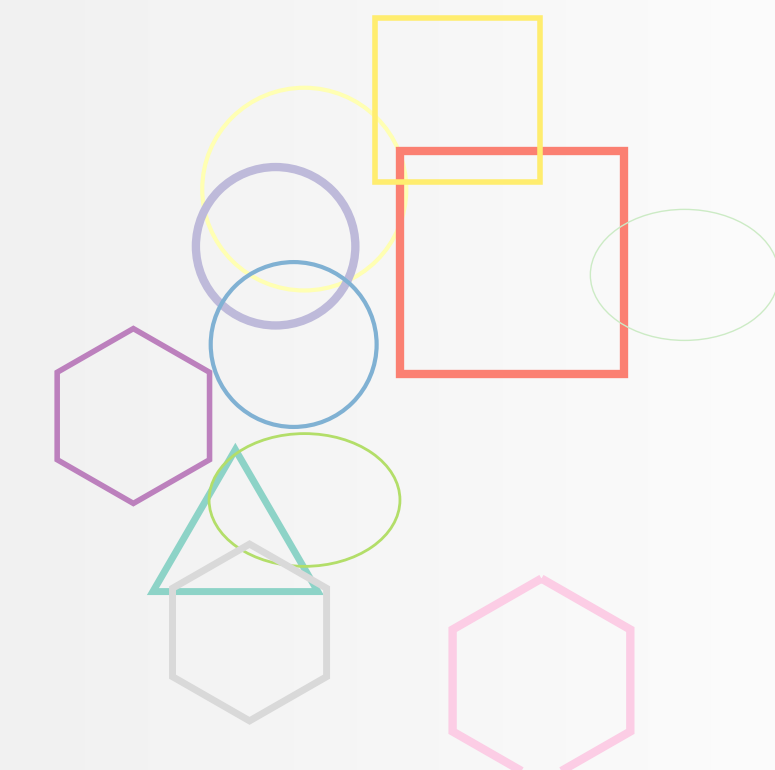[{"shape": "triangle", "thickness": 2.5, "radius": 0.61, "center": [0.304, 0.293]}, {"shape": "circle", "thickness": 1.5, "radius": 0.66, "center": [0.393, 0.754]}, {"shape": "circle", "thickness": 3, "radius": 0.51, "center": [0.356, 0.68]}, {"shape": "square", "thickness": 3, "radius": 0.72, "center": [0.661, 0.659]}, {"shape": "circle", "thickness": 1.5, "radius": 0.54, "center": [0.379, 0.553]}, {"shape": "oval", "thickness": 1, "radius": 0.62, "center": [0.393, 0.351]}, {"shape": "hexagon", "thickness": 3, "radius": 0.66, "center": [0.699, 0.116]}, {"shape": "hexagon", "thickness": 2.5, "radius": 0.57, "center": [0.322, 0.179]}, {"shape": "hexagon", "thickness": 2, "radius": 0.57, "center": [0.172, 0.46]}, {"shape": "oval", "thickness": 0.5, "radius": 0.61, "center": [0.883, 0.643]}, {"shape": "square", "thickness": 2, "radius": 0.53, "center": [0.59, 0.87]}]